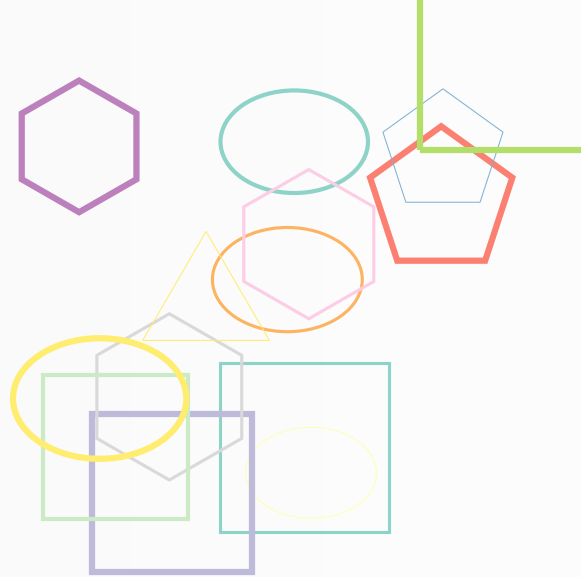[{"shape": "square", "thickness": 1.5, "radius": 0.73, "center": [0.524, 0.224]}, {"shape": "oval", "thickness": 2, "radius": 0.63, "center": [0.506, 0.754]}, {"shape": "oval", "thickness": 0.5, "radius": 0.56, "center": [0.535, 0.18]}, {"shape": "square", "thickness": 3, "radius": 0.69, "center": [0.296, 0.145]}, {"shape": "pentagon", "thickness": 3, "radius": 0.64, "center": [0.759, 0.652]}, {"shape": "pentagon", "thickness": 0.5, "radius": 0.54, "center": [0.762, 0.737]}, {"shape": "oval", "thickness": 1.5, "radius": 0.64, "center": [0.494, 0.515]}, {"shape": "square", "thickness": 3, "radius": 0.72, "center": [0.867, 0.884]}, {"shape": "hexagon", "thickness": 1.5, "radius": 0.65, "center": [0.531, 0.576]}, {"shape": "hexagon", "thickness": 1.5, "radius": 0.72, "center": [0.291, 0.312]}, {"shape": "hexagon", "thickness": 3, "radius": 0.57, "center": [0.136, 0.746]}, {"shape": "square", "thickness": 2, "radius": 0.62, "center": [0.198, 0.225]}, {"shape": "oval", "thickness": 3, "radius": 0.75, "center": [0.171, 0.309]}, {"shape": "triangle", "thickness": 0.5, "radius": 0.63, "center": [0.354, 0.473]}]